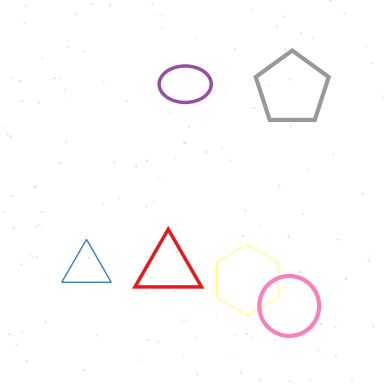[{"shape": "triangle", "thickness": 2.5, "radius": 0.5, "center": [0.437, 0.305]}, {"shape": "triangle", "thickness": 1, "radius": 0.37, "center": [0.225, 0.304]}, {"shape": "oval", "thickness": 2.5, "radius": 0.34, "center": [0.481, 0.781]}, {"shape": "hexagon", "thickness": 0.5, "radius": 0.46, "center": [0.642, 0.274]}, {"shape": "circle", "thickness": 3, "radius": 0.39, "center": [0.751, 0.205]}, {"shape": "pentagon", "thickness": 3, "radius": 0.5, "center": [0.759, 0.769]}]